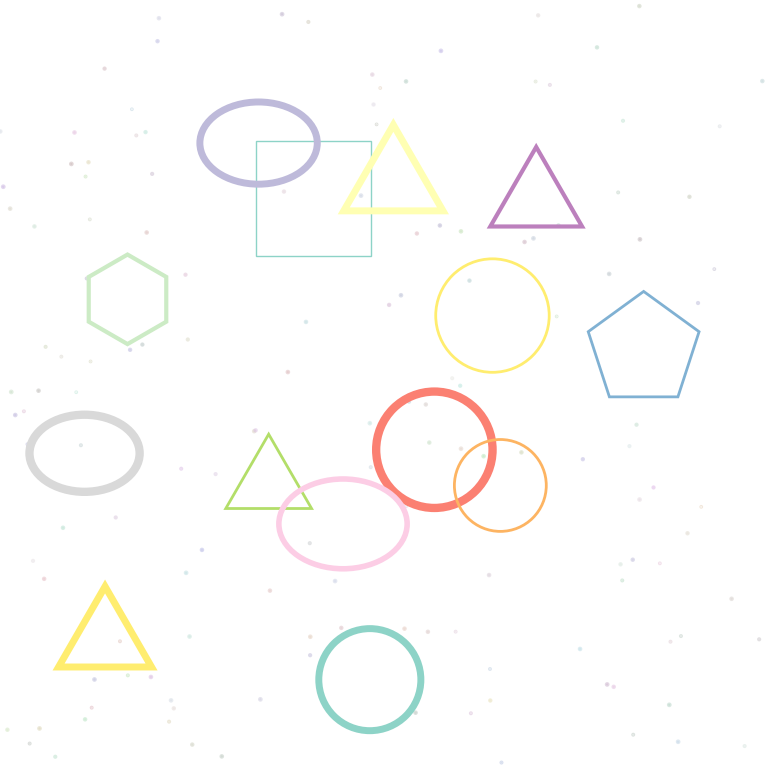[{"shape": "square", "thickness": 0.5, "radius": 0.38, "center": [0.407, 0.742]}, {"shape": "circle", "thickness": 2.5, "radius": 0.33, "center": [0.48, 0.117]}, {"shape": "triangle", "thickness": 2.5, "radius": 0.37, "center": [0.511, 0.763]}, {"shape": "oval", "thickness": 2.5, "radius": 0.38, "center": [0.336, 0.814]}, {"shape": "circle", "thickness": 3, "radius": 0.38, "center": [0.564, 0.416]}, {"shape": "pentagon", "thickness": 1, "radius": 0.38, "center": [0.836, 0.546]}, {"shape": "circle", "thickness": 1, "radius": 0.3, "center": [0.65, 0.37]}, {"shape": "triangle", "thickness": 1, "radius": 0.32, "center": [0.349, 0.372]}, {"shape": "oval", "thickness": 2, "radius": 0.42, "center": [0.445, 0.32]}, {"shape": "oval", "thickness": 3, "radius": 0.36, "center": [0.11, 0.411]}, {"shape": "triangle", "thickness": 1.5, "radius": 0.34, "center": [0.696, 0.74]}, {"shape": "hexagon", "thickness": 1.5, "radius": 0.29, "center": [0.166, 0.611]}, {"shape": "triangle", "thickness": 2.5, "radius": 0.35, "center": [0.136, 0.169]}, {"shape": "circle", "thickness": 1, "radius": 0.37, "center": [0.64, 0.59]}]